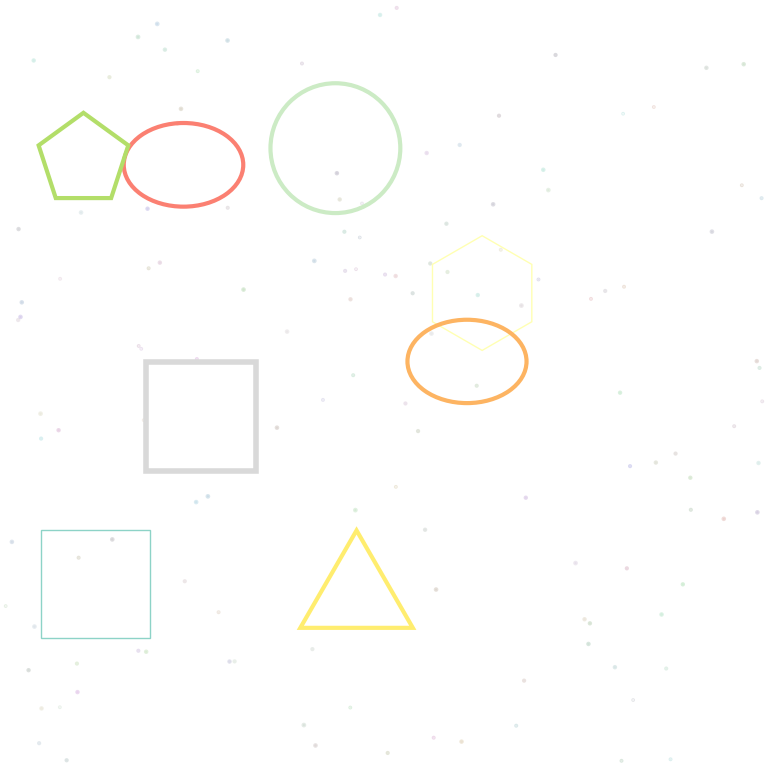[{"shape": "square", "thickness": 0.5, "radius": 0.35, "center": [0.124, 0.242]}, {"shape": "hexagon", "thickness": 0.5, "radius": 0.37, "center": [0.626, 0.619]}, {"shape": "oval", "thickness": 1.5, "radius": 0.39, "center": [0.238, 0.786]}, {"shape": "oval", "thickness": 1.5, "radius": 0.39, "center": [0.606, 0.531]}, {"shape": "pentagon", "thickness": 1.5, "radius": 0.31, "center": [0.108, 0.792]}, {"shape": "square", "thickness": 2, "radius": 0.35, "center": [0.261, 0.459]}, {"shape": "circle", "thickness": 1.5, "radius": 0.42, "center": [0.436, 0.808]}, {"shape": "triangle", "thickness": 1.5, "radius": 0.42, "center": [0.463, 0.227]}]